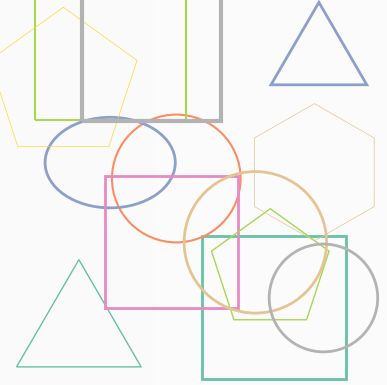[{"shape": "triangle", "thickness": 1, "radius": 0.93, "center": [0.204, 0.14]}, {"shape": "square", "thickness": 2, "radius": 0.93, "center": [0.707, 0.201]}, {"shape": "circle", "thickness": 1.5, "radius": 0.83, "center": [0.455, 0.536]}, {"shape": "oval", "thickness": 2, "radius": 0.84, "center": [0.284, 0.578]}, {"shape": "triangle", "thickness": 2, "radius": 0.71, "center": [0.823, 0.851]}, {"shape": "square", "thickness": 2, "radius": 0.86, "center": [0.443, 0.371]}, {"shape": "square", "thickness": 1.5, "radius": 0.98, "center": [0.286, 0.884]}, {"shape": "pentagon", "thickness": 1, "radius": 0.8, "center": [0.697, 0.298]}, {"shape": "pentagon", "thickness": 0.5, "radius": 1.0, "center": [0.163, 0.781]}, {"shape": "hexagon", "thickness": 0.5, "radius": 0.89, "center": [0.811, 0.553]}, {"shape": "circle", "thickness": 2, "radius": 0.92, "center": [0.659, 0.371]}, {"shape": "circle", "thickness": 2, "radius": 0.7, "center": [0.835, 0.226]}, {"shape": "square", "thickness": 3, "radius": 0.9, "center": [0.391, 0.865]}]